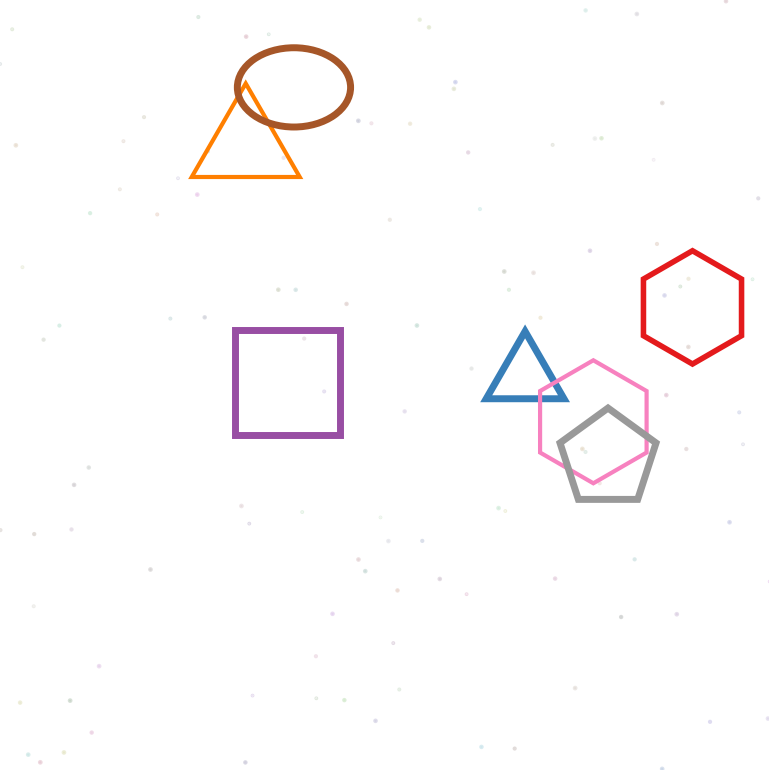[{"shape": "hexagon", "thickness": 2, "radius": 0.37, "center": [0.899, 0.601]}, {"shape": "triangle", "thickness": 2.5, "radius": 0.29, "center": [0.682, 0.511]}, {"shape": "square", "thickness": 2.5, "radius": 0.34, "center": [0.373, 0.503]}, {"shape": "triangle", "thickness": 1.5, "radius": 0.4, "center": [0.319, 0.811]}, {"shape": "oval", "thickness": 2.5, "radius": 0.37, "center": [0.382, 0.887]}, {"shape": "hexagon", "thickness": 1.5, "radius": 0.4, "center": [0.771, 0.452]}, {"shape": "pentagon", "thickness": 2.5, "radius": 0.33, "center": [0.79, 0.404]}]